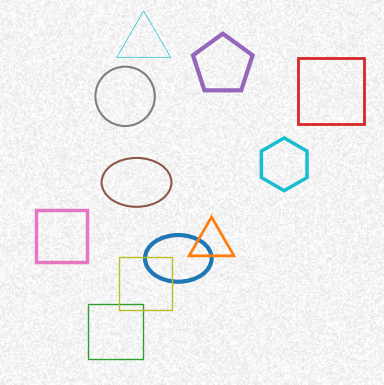[{"shape": "oval", "thickness": 3, "radius": 0.43, "center": [0.463, 0.329]}, {"shape": "triangle", "thickness": 2, "radius": 0.34, "center": [0.549, 0.369]}, {"shape": "square", "thickness": 1, "radius": 0.36, "center": [0.301, 0.138]}, {"shape": "square", "thickness": 2, "radius": 0.43, "center": [0.86, 0.764]}, {"shape": "pentagon", "thickness": 3, "radius": 0.41, "center": [0.579, 0.831]}, {"shape": "oval", "thickness": 1.5, "radius": 0.45, "center": [0.355, 0.526]}, {"shape": "square", "thickness": 2.5, "radius": 0.34, "center": [0.16, 0.388]}, {"shape": "circle", "thickness": 1.5, "radius": 0.39, "center": [0.325, 0.75]}, {"shape": "square", "thickness": 1, "radius": 0.34, "center": [0.379, 0.262]}, {"shape": "hexagon", "thickness": 2.5, "radius": 0.34, "center": [0.738, 0.573]}, {"shape": "triangle", "thickness": 0.5, "radius": 0.4, "center": [0.373, 0.891]}]